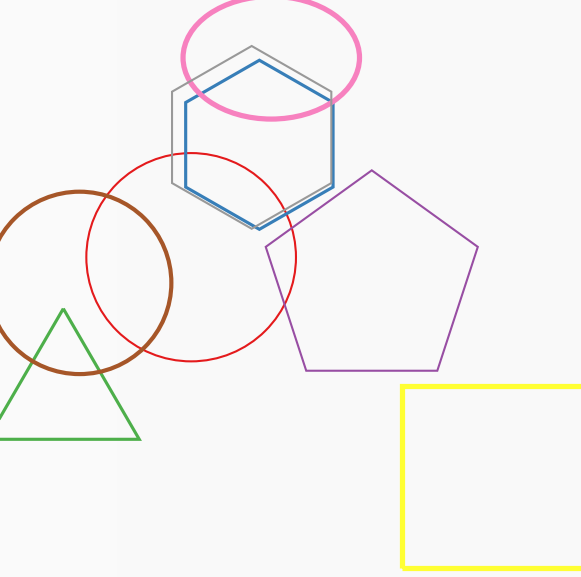[{"shape": "circle", "thickness": 1, "radius": 0.9, "center": [0.329, 0.554]}, {"shape": "hexagon", "thickness": 1.5, "radius": 0.73, "center": [0.446, 0.748]}, {"shape": "triangle", "thickness": 1.5, "radius": 0.75, "center": [0.109, 0.314]}, {"shape": "pentagon", "thickness": 1, "radius": 0.96, "center": [0.64, 0.512]}, {"shape": "square", "thickness": 2.5, "radius": 0.79, "center": [0.849, 0.173]}, {"shape": "circle", "thickness": 2, "radius": 0.79, "center": [0.137, 0.509]}, {"shape": "oval", "thickness": 2.5, "radius": 0.76, "center": [0.467, 0.899]}, {"shape": "hexagon", "thickness": 1, "radius": 0.79, "center": [0.433, 0.761]}]